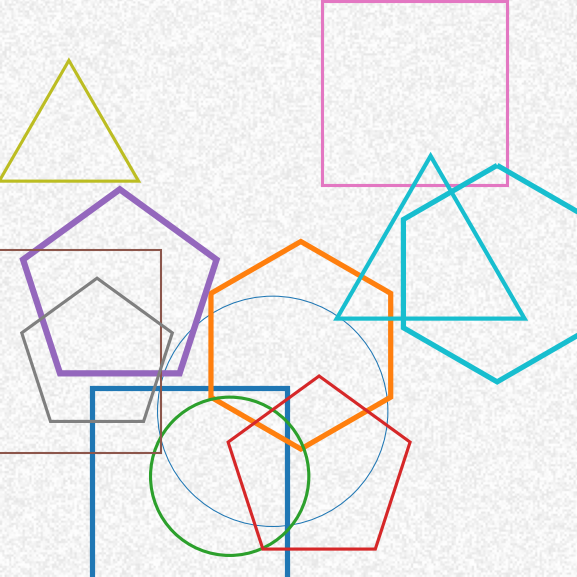[{"shape": "square", "thickness": 2.5, "radius": 0.85, "center": [0.328, 0.159]}, {"shape": "circle", "thickness": 0.5, "radius": 1.0, "center": [0.472, 0.287]}, {"shape": "hexagon", "thickness": 2.5, "radius": 0.9, "center": [0.521, 0.401]}, {"shape": "circle", "thickness": 1.5, "radius": 0.69, "center": [0.398, 0.174]}, {"shape": "pentagon", "thickness": 1.5, "radius": 0.83, "center": [0.553, 0.182]}, {"shape": "pentagon", "thickness": 3, "radius": 0.88, "center": [0.207, 0.495]}, {"shape": "square", "thickness": 1, "radius": 0.88, "center": [0.104, 0.391]}, {"shape": "square", "thickness": 1.5, "radius": 0.8, "center": [0.718, 0.838]}, {"shape": "pentagon", "thickness": 1.5, "radius": 0.69, "center": [0.168, 0.38]}, {"shape": "triangle", "thickness": 1.5, "radius": 0.7, "center": [0.119, 0.755]}, {"shape": "triangle", "thickness": 2, "radius": 0.94, "center": [0.746, 0.541]}, {"shape": "hexagon", "thickness": 2.5, "radius": 0.94, "center": [0.861, 0.525]}]